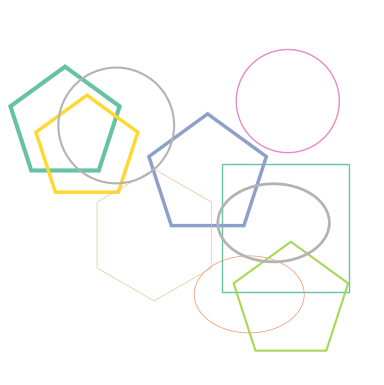[{"shape": "pentagon", "thickness": 3, "radius": 0.75, "center": [0.169, 0.678]}, {"shape": "square", "thickness": 1, "radius": 0.83, "center": [0.742, 0.408]}, {"shape": "oval", "thickness": 0.5, "radius": 0.71, "center": [0.647, 0.235]}, {"shape": "pentagon", "thickness": 2.5, "radius": 0.8, "center": [0.539, 0.544]}, {"shape": "circle", "thickness": 1, "radius": 0.67, "center": [0.747, 0.737]}, {"shape": "pentagon", "thickness": 1.5, "radius": 0.78, "center": [0.756, 0.216]}, {"shape": "pentagon", "thickness": 2.5, "radius": 0.7, "center": [0.226, 0.613]}, {"shape": "hexagon", "thickness": 0.5, "radius": 0.86, "center": [0.401, 0.39]}, {"shape": "circle", "thickness": 1.5, "radius": 0.75, "center": [0.302, 0.674]}, {"shape": "oval", "thickness": 2, "radius": 0.72, "center": [0.711, 0.421]}]